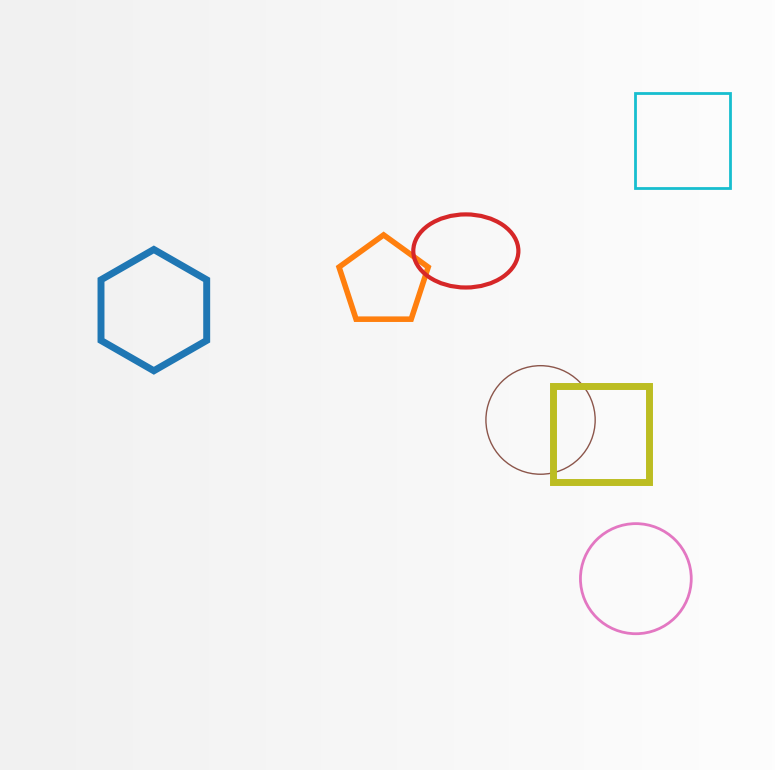[{"shape": "hexagon", "thickness": 2.5, "radius": 0.39, "center": [0.199, 0.597]}, {"shape": "pentagon", "thickness": 2, "radius": 0.3, "center": [0.495, 0.634]}, {"shape": "oval", "thickness": 1.5, "radius": 0.34, "center": [0.601, 0.674]}, {"shape": "circle", "thickness": 0.5, "radius": 0.35, "center": [0.697, 0.455]}, {"shape": "circle", "thickness": 1, "radius": 0.36, "center": [0.82, 0.248]}, {"shape": "square", "thickness": 2.5, "radius": 0.31, "center": [0.776, 0.437]}, {"shape": "square", "thickness": 1, "radius": 0.31, "center": [0.881, 0.818]}]